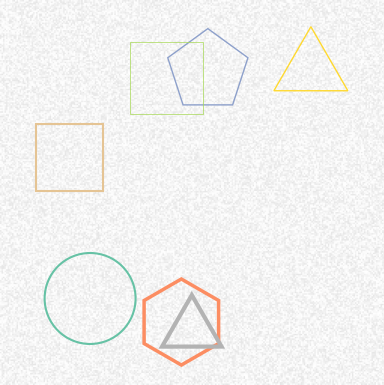[{"shape": "circle", "thickness": 1.5, "radius": 0.59, "center": [0.234, 0.225]}, {"shape": "hexagon", "thickness": 2.5, "radius": 0.56, "center": [0.471, 0.164]}, {"shape": "pentagon", "thickness": 1, "radius": 0.55, "center": [0.54, 0.816]}, {"shape": "square", "thickness": 0.5, "radius": 0.47, "center": [0.432, 0.797]}, {"shape": "triangle", "thickness": 1, "radius": 0.55, "center": [0.807, 0.82]}, {"shape": "square", "thickness": 1.5, "radius": 0.44, "center": [0.181, 0.592]}, {"shape": "triangle", "thickness": 3, "radius": 0.45, "center": [0.498, 0.144]}]